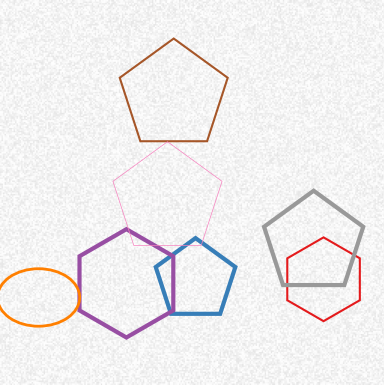[{"shape": "hexagon", "thickness": 1.5, "radius": 0.54, "center": [0.84, 0.275]}, {"shape": "pentagon", "thickness": 3, "radius": 0.54, "center": [0.508, 0.273]}, {"shape": "hexagon", "thickness": 3, "radius": 0.7, "center": [0.328, 0.264]}, {"shape": "oval", "thickness": 2, "radius": 0.53, "center": [0.1, 0.227]}, {"shape": "pentagon", "thickness": 1.5, "radius": 0.74, "center": [0.451, 0.752]}, {"shape": "pentagon", "thickness": 0.5, "radius": 0.74, "center": [0.435, 0.483]}, {"shape": "pentagon", "thickness": 3, "radius": 0.68, "center": [0.815, 0.369]}]